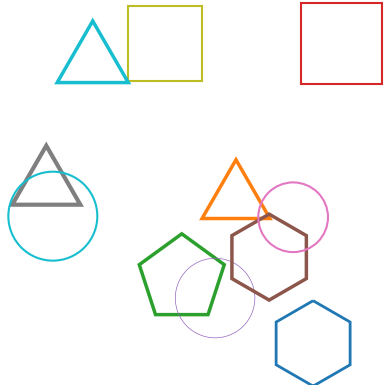[{"shape": "hexagon", "thickness": 2, "radius": 0.55, "center": [0.813, 0.108]}, {"shape": "triangle", "thickness": 2.5, "radius": 0.51, "center": [0.613, 0.483]}, {"shape": "pentagon", "thickness": 2.5, "radius": 0.58, "center": [0.472, 0.277]}, {"shape": "square", "thickness": 1.5, "radius": 0.53, "center": [0.886, 0.888]}, {"shape": "circle", "thickness": 0.5, "radius": 0.52, "center": [0.559, 0.226]}, {"shape": "hexagon", "thickness": 2.5, "radius": 0.56, "center": [0.699, 0.332]}, {"shape": "circle", "thickness": 1.5, "radius": 0.45, "center": [0.761, 0.436]}, {"shape": "triangle", "thickness": 3, "radius": 0.51, "center": [0.12, 0.519]}, {"shape": "square", "thickness": 1.5, "radius": 0.48, "center": [0.43, 0.887]}, {"shape": "circle", "thickness": 1.5, "radius": 0.58, "center": [0.137, 0.439]}, {"shape": "triangle", "thickness": 2.5, "radius": 0.53, "center": [0.241, 0.839]}]